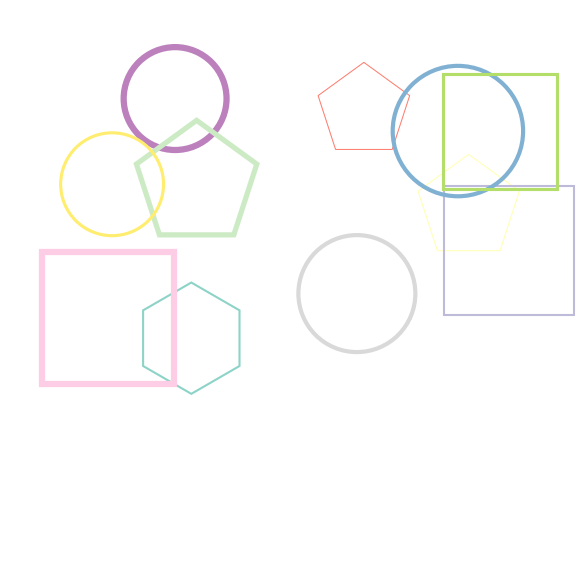[{"shape": "hexagon", "thickness": 1, "radius": 0.48, "center": [0.331, 0.414]}, {"shape": "pentagon", "thickness": 0.5, "radius": 0.46, "center": [0.812, 0.64]}, {"shape": "square", "thickness": 1, "radius": 0.56, "center": [0.881, 0.566]}, {"shape": "pentagon", "thickness": 0.5, "radius": 0.42, "center": [0.63, 0.808]}, {"shape": "circle", "thickness": 2, "radius": 0.56, "center": [0.793, 0.772]}, {"shape": "square", "thickness": 1.5, "radius": 0.5, "center": [0.866, 0.772]}, {"shape": "square", "thickness": 3, "radius": 0.57, "center": [0.187, 0.448]}, {"shape": "circle", "thickness": 2, "radius": 0.51, "center": [0.618, 0.491]}, {"shape": "circle", "thickness": 3, "radius": 0.45, "center": [0.303, 0.828]}, {"shape": "pentagon", "thickness": 2.5, "radius": 0.55, "center": [0.34, 0.681]}, {"shape": "circle", "thickness": 1.5, "radius": 0.45, "center": [0.194, 0.68]}]